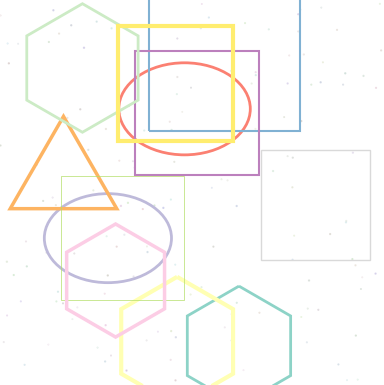[{"shape": "hexagon", "thickness": 2, "radius": 0.77, "center": [0.621, 0.102]}, {"shape": "hexagon", "thickness": 3, "radius": 0.84, "center": [0.46, 0.113]}, {"shape": "oval", "thickness": 2, "radius": 0.83, "center": [0.28, 0.381]}, {"shape": "oval", "thickness": 2, "radius": 0.85, "center": [0.479, 0.717]}, {"shape": "square", "thickness": 1.5, "radius": 0.98, "center": [0.583, 0.855]}, {"shape": "triangle", "thickness": 2.5, "radius": 0.8, "center": [0.165, 0.538]}, {"shape": "square", "thickness": 0.5, "radius": 0.8, "center": [0.318, 0.382]}, {"shape": "hexagon", "thickness": 2.5, "radius": 0.73, "center": [0.3, 0.271]}, {"shape": "square", "thickness": 1, "radius": 0.71, "center": [0.82, 0.468]}, {"shape": "square", "thickness": 1.5, "radius": 0.8, "center": [0.511, 0.705]}, {"shape": "hexagon", "thickness": 2, "radius": 0.83, "center": [0.214, 0.823]}, {"shape": "square", "thickness": 3, "radius": 0.74, "center": [0.456, 0.783]}]